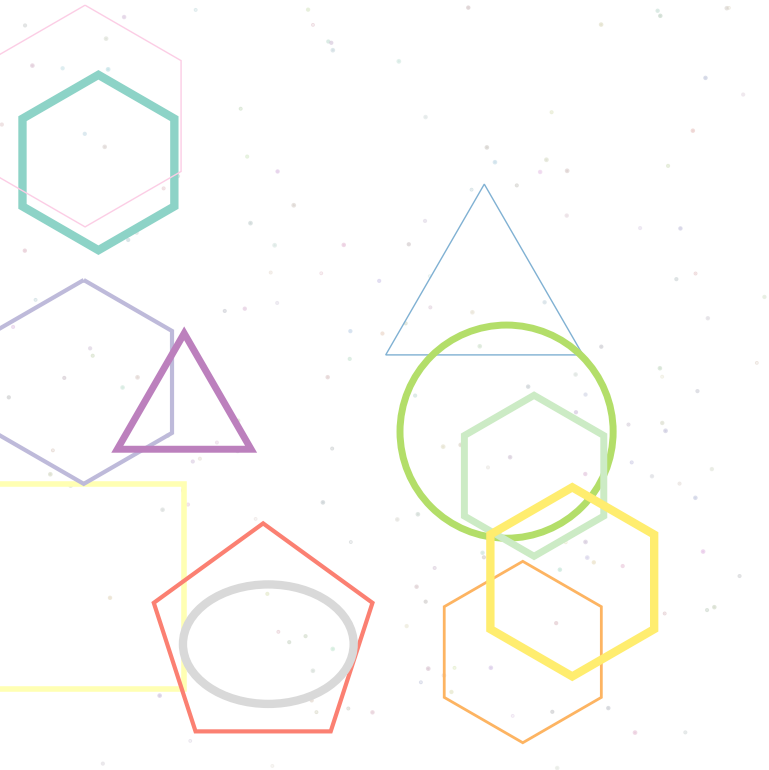[{"shape": "hexagon", "thickness": 3, "radius": 0.57, "center": [0.128, 0.789]}, {"shape": "square", "thickness": 2, "radius": 0.67, "center": [0.105, 0.239]}, {"shape": "hexagon", "thickness": 1.5, "radius": 0.66, "center": [0.109, 0.504]}, {"shape": "pentagon", "thickness": 1.5, "radius": 0.75, "center": [0.342, 0.171]}, {"shape": "triangle", "thickness": 0.5, "radius": 0.74, "center": [0.629, 0.613]}, {"shape": "hexagon", "thickness": 1, "radius": 0.59, "center": [0.679, 0.153]}, {"shape": "circle", "thickness": 2.5, "radius": 0.69, "center": [0.658, 0.439]}, {"shape": "hexagon", "thickness": 0.5, "radius": 0.72, "center": [0.11, 0.849]}, {"shape": "oval", "thickness": 3, "radius": 0.55, "center": [0.348, 0.163]}, {"shape": "triangle", "thickness": 2.5, "radius": 0.5, "center": [0.239, 0.467]}, {"shape": "hexagon", "thickness": 2.5, "radius": 0.52, "center": [0.694, 0.382]}, {"shape": "hexagon", "thickness": 3, "radius": 0.61, "center": [0.743, 0.244]}]